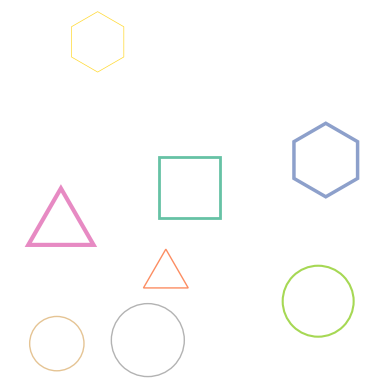[{"shape": "square", "thickness": 2, "radius": 0.4, "center": [0.493, 0.514]}, {"shape": "triangle", "thickness": 1, "radius": 0.34, "center": [0.431, 0.286]}, {"shape": "hexagon", "thickness": 2.5, "radius": 0.48, "center": [0.846, 0.584]}, {"shape": "triangle", "thickness": 3, "radius": 0.49, "center": [0.158, 0.413]}, {"shape": "circle", "thickness": 1.5, "radius": 0.46, "center": [0.826, 0.218]}, {"shape": "hexagon", "thickness": 0.5, "radius": 0.39, "center": [0.254, 0.891]}, {"shape": "circle", "thickness": 1, "radius": 0.35, "center": [0.148, 0.107]}, {"shape": "circle", "thickness": 1, "radius": 0.47, "center": [0.384, 0.117]}]